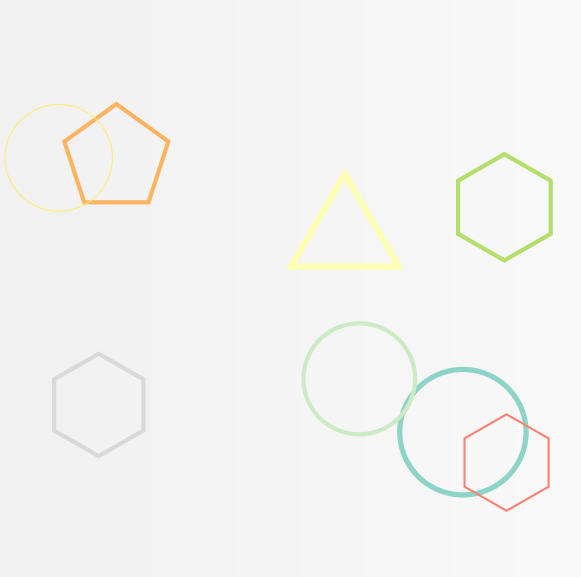[{"shape": "circle", "thickness": 2.5, "radius": 0.54, "center": [0.796, 0.251]}, {"shape": "triangle", "thickness": 3, "radius": 0.54, "center": [0.593, 0.591]}, {"shape": "hexagon", "thickness": 1, "radius": 0.42, "center": [0.872, 0.198]}, {"shape": "pentagon", "thickness": 2, "radius": 0.47, "center": [0.2, 0.725]}, {"shape": "hexagon", "thickness": 2, "radius": 0.46, "center": [0.868, 0.64]}, {"shape": "hexagon", "thickness": 2, "radius": 0.44, "center": [0.17, 0.298]}, {"shape": "circle", "thickness": 2, "radius": 0.48, "center": [0.618, 0.343]}, {"shape": "circle", "thickness": 0.5, "radius": 0.46, "center": [0.101, 0.726]}]